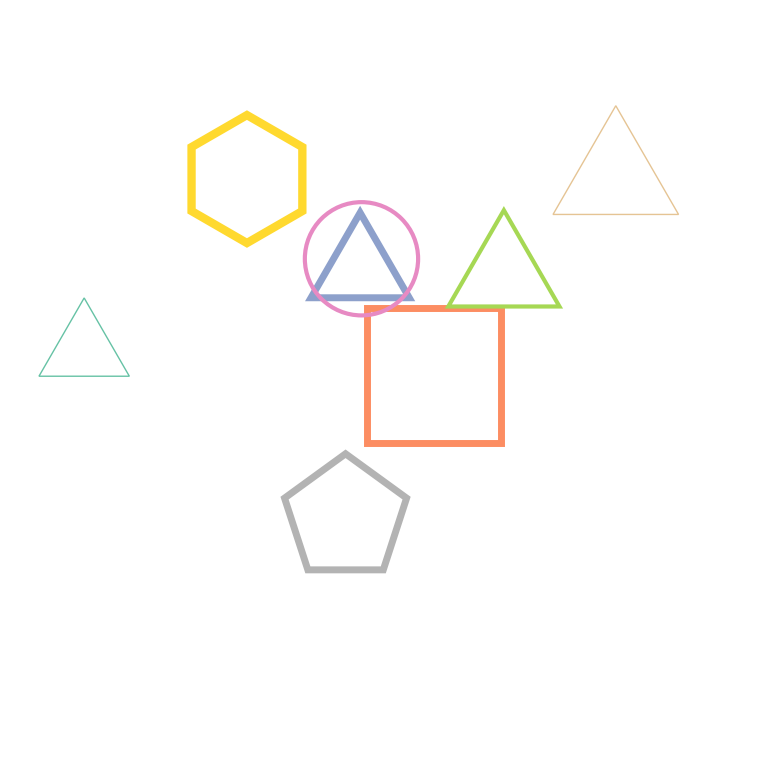[{"shape": "triangle", "thickness": 0.5, "radius": 0.34, "center": [0.109, 0.545]}, {"shape": "square", "thickness": 2.5, "radius": 0.44, "center": [0.564, 0.513]}, {"shape": "triangle", "thickness": 2.5, "radius": 0.37, "center": [0.468, 0.65]}, {"shape": "circle", "thickness": 1.5, "radius": 0.37, "center": [0.469, 0.664]}, {"shape": "triangle", "thickness": 1.5, "radius": 0.42, "center": [0.654, 0.644]}, {"shape": "hexagon", "thickness": 3, "radius": 0.42, "center": [0.321, 0.767]}, {"shape": "triangle", "thickness": 0.5, "radius": 0.47, "center": [0.8, 0.769]}, {"shape": "pentagon", "thickness": 2.5, "radius": 0.42, "center": [0.449, 0.327]}]